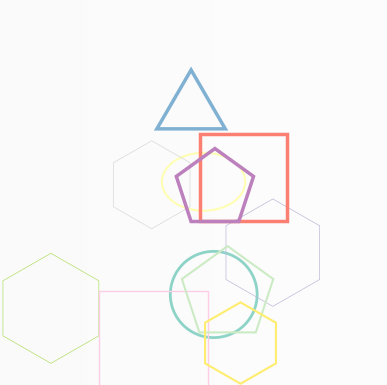[{"shape": "circle", "thickness": 2, "radius": 0.56, "center": [0.552, 0.235]}, {"shape": "oval", "thickness": 1.5, "radius": 0.54, "center": [0.525, 0.528]}, {"shape": "hexagon", "thickness": 0.5, "radius": 0.7, "center": [0.704, 0.344]}, {"shape": "square", "thickness": 2.5, "radius": 0.57, "center": [0.629, 0.538]}, {"shape": "triangle", "thickness": 2.5, "radius": 0.51, "center": [0.493, 0.716]}, {"shape": "hexagon", "thickness": 0.5, "radius": 0.71, "center": [0.131, 0.199]}, {"shape": "square", "thickness": 1, "radius": 0.71, "center": [0.396, 0.103]}, {"shape": "hexagon", "thickness": 0.5, "radius": 0.57, "center": [0.391, 0.52]}, {"shape": "pentagon", "thickness": 2.5, "radius": 0.52, "center": [0.555, 0.509]}, {"shape": "pentagon", "thickness": 1.5, "radius": 0.62, "center": [0.587, 0.237]}, {"shape": "hexagon", "thickness": 1.5, "radius": 0.53, "center": [0.621, 0.109]}]